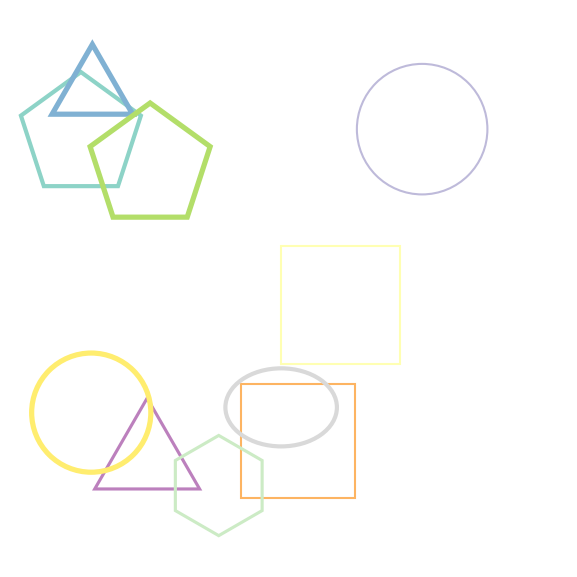[{"shape": "pentagon", "thickness": 2, "radius": 0.55, "center": [0.14, 0.765]}, {"shape": "square", "thickness": 1, "radius": 0.51, "center": [0.59, 0.471]}, {"shape": "circle", "thickness": 1, "radius": 0.57, "center": [0.731, 0.775]}, {"shape": "triangle", "thickness": 2.5, "radius": 0.4, "center": [0.16, 0.842]}, {"shape": "square", "thickness": 1, "radius": 0.49, "center": [0.516, 0.235]}, {"shape": "pentagon", "thickness": 2.5, "radius": 0.55, "center": [0.26, 0.712]}, {"shape": "oval", "thickness": 2, "radius": 0.48, "center": [0.487, 0.294]}, {"shape": "triangle", "thickness": 1.5, "radius": 0.52, "center": [0.255, 0.205]}, {"shape": "hexagon", "thickness": 1.5, "radius": 0.43, "center": [0.379, 0.158]}, {"shape": "circle", "thickness": 2.5, "radius": 0.52, "center": [0.158, 0.285]}]